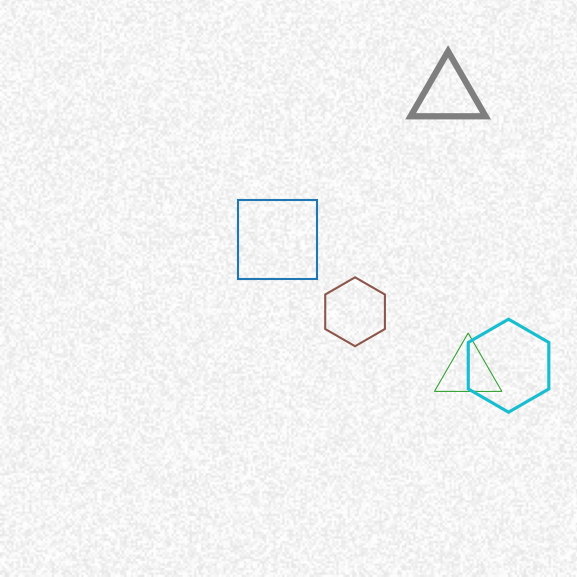[{"shape": "square", "thickness": 1, "radius": 0.34, "center": [0.481, 0.584]}, {"shape": "triangle", "thickness": 0.5, "radius": 0.34, "center": [0.811, 0.355]}, {"shape": "hexagon", "thickness": 1, "radius": 0.3, "center": [0.615, 0.459]}, {"shape": "triangle", "thickness": 3, "radius": 0.37, "center": [0.776, 0.835]}, {"shape": "hexagon", "thickness": 1.5, "radius": 0.4, "center": [0.881, 0.366]}]